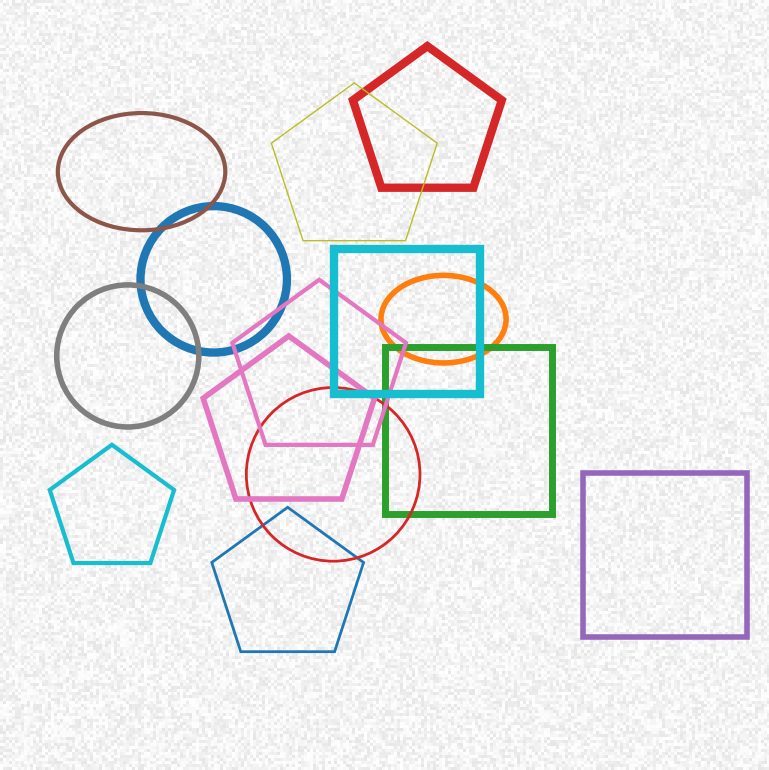[{"shape": "circle", "thickness": 3, "radius": 0.48, "center": [0.278, 0.637]}, {"shape": "pentagon", "thickness": 1, "radius": 0.52, "center": [0.374, 0.238]}, {"shape": "oval", "thickness": 2, "radius": 0.41, "center": [0.576, 0.586]}, {"shape": "square", "thickness": 2.5, "radius": 0.54, "center": [0.608, 0.441]}, {"shape": "circle", "thickness": 1, "radius": 0.56, "center": [0.433, 0.384]}, {"shape": "pentagon", "thickness": 3, "radius": 0.51, "center": [0.555, 0.838]}, {"shape": "square", "thickness": 2, "radius": 0.53, "center": [0.864, 0.279]}, {"shape": "oval", "thickness": 1.5, "radius": 0.54, "center": [0.184, 0.777]}, {"shape": "pentagon", "thickness": 2, "radius": 0.58, "center": [0.375, 0.447]}, {"shape": "pentagon", "thickness": 1.5, "radius": 0.59, "center": [0.415, 0.518]}, {"shape": "circle", "thickness": 2, "radius": 0.46, "center": [0.166, 0.538]}, {"shape": "pentagon", "thickness": 0.5, "radius": 0.57, "center": [0.46, 0.779]}, {"shape": "square", "thickness": 3, "radius": 0.47, "center": [0.529, 0.582]}, {"shape": "pentagon", "thickness": 1.5, "radius": 0.42, "center": [0.145, 0.337]}]